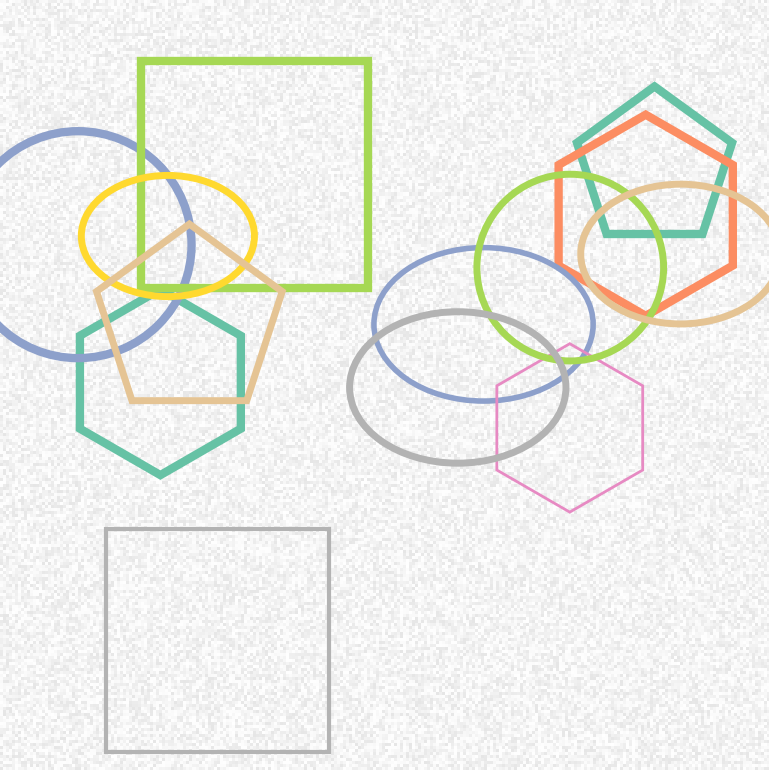[{"shape": "hexagon", "thickness": 3, "radius": 0.6, "center": [0.208, 0.504]}, {"shape": "pentagon", "thickness": 3, "radius": 0.53, "center": [0.85, 0.782]}, {"shape": "hexagon", "thickness": 3, "radius": 0.65, "center": [0.839, 0.72]}, {"shape": "oval", "thickness": 2, "radius": 0.71, "center": [0.628, 0.579]}, {"shape": "circle", "thickness": 3, "radius": 0.74, "center": [0.101, 0.682]}, {"shape": "hexagon", "thickness": 1, "radius": 0.55, "center": [0.74, 0.444]}, {"shape": "circle", "thickness": 2.5, "radius": 0.61, "center": [0.741, 0.652]}, {"shape": "square", "thickness": 3, "radius": 0.74, "center": [0.33, 0.774]}, {"shape": "oval", "thickness": 2.5, "radius": 0.56, "center": [0.218, 0.693]}, {"shape": "pentagon", "thickness": 2.5, "radius": 0.63, "center": [0.246, 0.582]}, {"shape": "oval", "thickness": 2.5, "radius": 0.65, "center": [0.884, 0.67]}, {"shape": "oval", "thickness": 2.5, "radius": 0.7, "center": [0.595, 0.497]}, {"shape": "square", "thickness": 1.5, "radius": 0.72, "center": [0.283, 0.168]}]